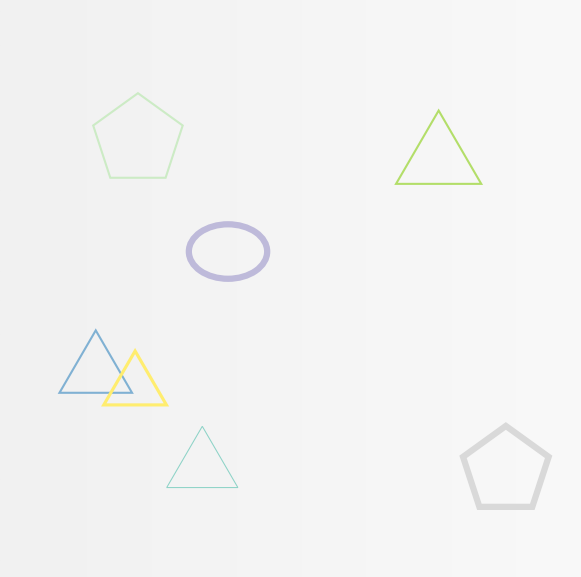[{"shape": "triangle", "thickness": 0.5, "radius": 0.35, "center": [0.348, 0.19]}, {"shape": "oval", "thickness": 3, "radius": 0.34, "center": [0.392, 0.564]}, {"shape": "triangle", "thickness": 1, "radius": 0.36, "center": [0.165, 0.355]}, {"shape": "triangle", "thickness": 1, "radius": 0.42, "center": [0.755, 0.723]}, {"shape": "pentagon", "thickness": 3, "radius": 0.39, "center": [0.87, 0.184]}, {"shape": "pentagon", "thickness": 1, "radius": 0.4, "center": [0.237, 0.757]}, {"shape": "triangle", "thickness": 1.5, "radius": 0.31, "center": [0.232, 0.329]}]